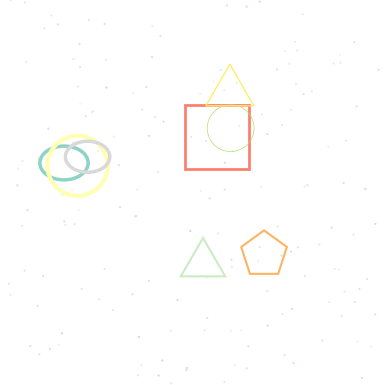[{"shape": "oval", "thickness": 2.5, "radius": 0.31, "center": [0.166, 0.577]}, {"shape": "circle", "thickness": 3, "radius": 0.39, "center": [0.201, 0.569]}, {"shape": "square", "thickness": 2, "radius": 0.42, "center": [0.563, 0.645]}, {"shape": "pentagon", "thickness": 1.5, "radius": 0.31, "center": [0.686, 0.339]}, {"shape": "circle", "thickness": 0.5, "radius": 0.3, "center": [0.599, 0.667]}, {"shape": "oval", "thickness": 2.5, "radius": 0.29, "center": [0.228, 0.593]}, {"shape": "triangle", "thickness": 1.5, "radius": 0.33, "center": [0.527, 0.315]}, {"shape": "triangle", "thickness": 1, "radius": 0.36, "center": [0.597, 0.761]}]